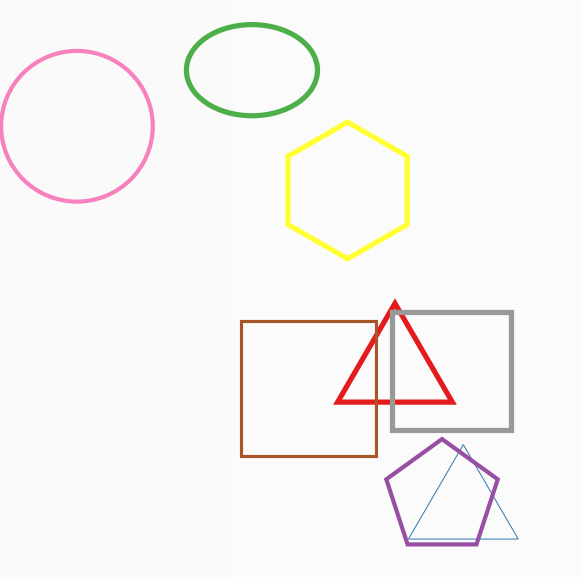[{"shape": "triangle", "thickness": 2.5, "radius": 0.57, "center": [0.68, 0.36]}, {"shape": "triangle", "thickness": 0.5, "radius": 0.55, "center": [0.797, 0.12]}, {"shape": "oval", "thickness": 2.5, "radius": 0.56, "center": [0.433, 0.878]}, {"shape": "pentagon", "thickness": 2, "radius": 0.5, "center": [0.76, 0.138]}, {"shape": "hexagon", "thickness": 2.5, "radius": 0.59, "center": [0.598, 0.669]}, {"shape": "square", "thickness": 1.5, "radius": 0.58, "center": [0.531, 0.326]}, {"shape": "circle", "thickness": 2, "radius": 0.65, "center": [0.132, 0.78]}, {"shape": "square", "thickness": 2.5, "radius": 0.51, "center": [0.777, 0.357]}]